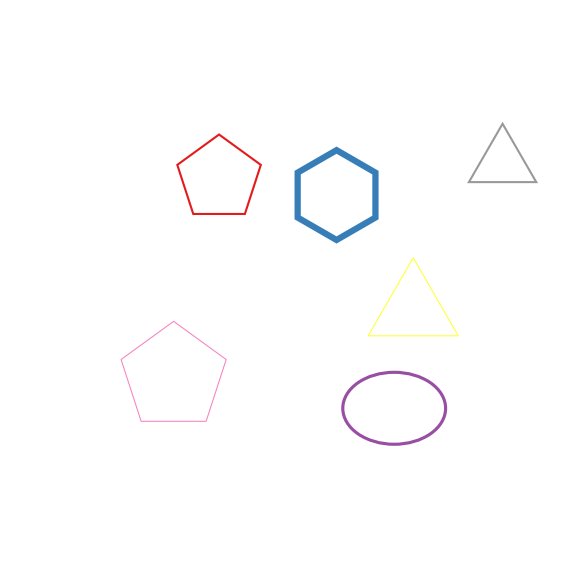[{"shape": "pentagon", "thickness": 1, "radius": 0.38, "center": [0.379, 0.69]}, {"shape": "hexagon", "thickness": 3, "radius": 0.39, "center": [0.583, 0.661]}, {"shape": "oval", "thickness": 1.5, "radius": 0.45, "center": [0.683, 0.292]}, {"shape": "triangle", "thickness": 0.5, "radius": 0.45, "center": [0.716, 0.463]}, {"shape": "pentagon", "thickness": 0.5, "radius": 0.48, "center": [0.301, 0.347]}, {"shape": "triangle", "thickness": 1, "radius": 0.34, "center": [0.87, 0.717]}]